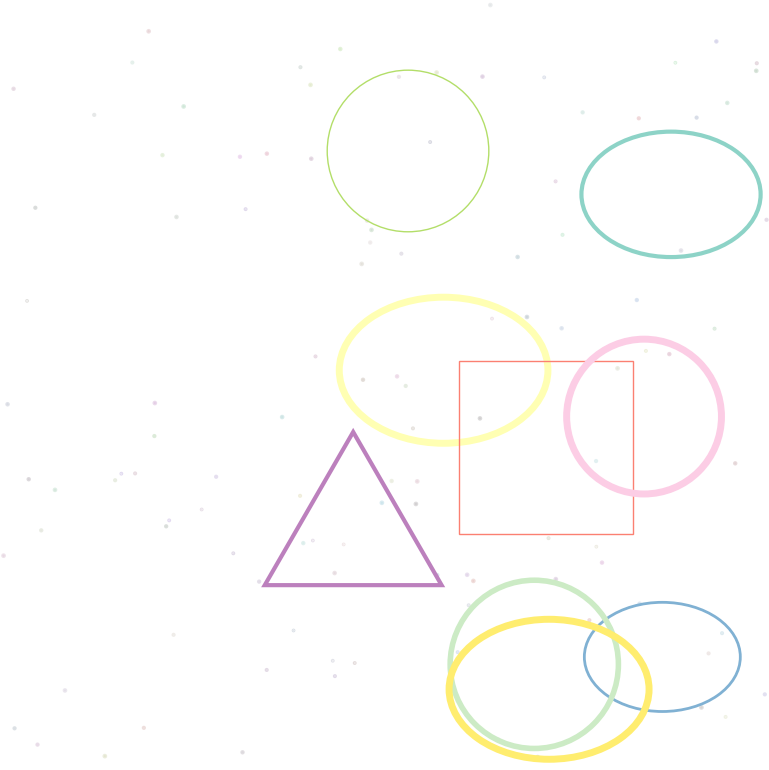[{"shape": "oval", "thickness": 1.5, "radius": 0.58, "center": [0.871, 0.748]}, {"shape": "oval", "thickness": 2.5, "radius": 0.68, "center": [0.576, 0.519]}, {"shape": "square", "thickness": 0.5, "radius": 0.56, "center": [0.709, 0.419]}, {"shape": "oval", "thickness": 1, "radius": 0.51, "center": [0.86, 0.147]}, {"shape": "circle", "thickness": 0.5, "radius": 0.52, "center": [0.53, 0.804]}, {"shape": "circle", "thickness": 2.5, "radius": 0.5, "center": [0.836, 0.459]}, {"shape": "triangle", "thickness": 1.5, "radius": 0.66, "center": [0.459, 0.306]}, {"shape": "circle", "thickness": 2, "radius": 0.55, "center": [0.694, 0.137]}, {"shape": "oval", "thickness": 2.5, "radius": 0.65, "center": [0.713, 0.105]}]